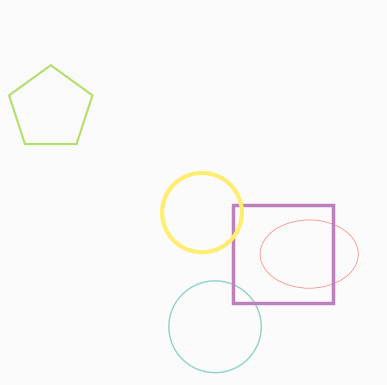[{"shape": "circle", "thickness": 1, "radius": 0.6, "center": [0.555, 0.151]}, {"shape": "oval", "thickness": 0.5, "radius": 0.63, "center": [0.798, 0.34]}, {"shape": "pentagon", "thickness": 1.5, "radius": 0.57, "center": [0.131, 0.717]}, {"shape": "square", "thickness": 2.5, "radius": 0.64, "center": [0.73, 0.34]}, {"shape": "circle", "thickness": 3, "radius": 0.51, "center": [0.521, 0.448]}]